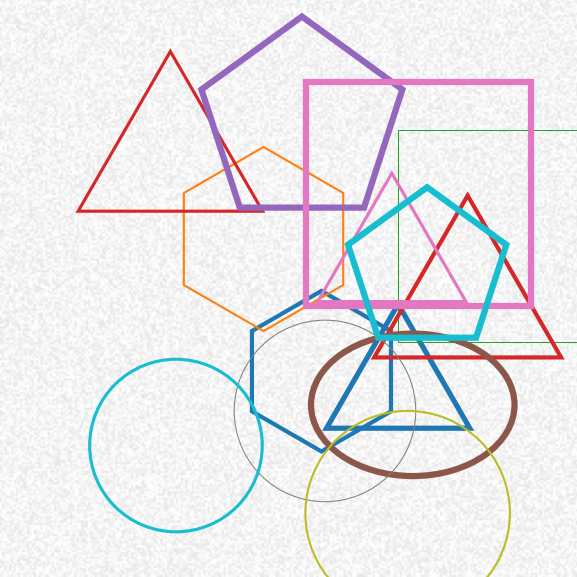[{"shape": "triangle", "thickness": 2.5, "radius": 0.72, "center": [0.689, 0.329]}, {"shape": "hexagon", "thickness": 2, "radius": 0.7, "center": [0.557, 0.356]}, {"shape": "hexagon", "thickness": 1, "radius": 0.8, "center": [0.456, 0.585]}, {"shape": "square", "thickness": 0.5, "radius": 0.92, "center": [0.872, 0.591]}, {"shape": "triangle", "thickness": 2, "radius": 0.93, "center": [0.81, 0.474]}, {"shape": "triangle", "thickness": 1.5, "radius": 0.92, "center": [0.295, 0.726]}, {"shape": "pentagon", "thickness": 3, "radius": 0.91, "center": [0.523, 0.788]}, {"shape": "oval", "thickness": 3, "radius": 0.88, "center": [0.715, 0.298]}, {"shape": "square", "thickness": 3, "radius": 0.97, "center": [0.725, 0.663]}, {"shape": "triangle", "thickness": 1.5, "radius": 0.74, "center": [0.679, 0.551]}, {"shape": "circle", "thickness": 0.5, "radius": 0.79, "center": [0.563, 0.288]}, {"shape": "circle", "thickness": 1, "radius": 0.89, "center": [0.706, 0.111]}, {"shape": "circle", "thickness": 1.5, "radius": 0.75, "center": [0.305, 0.228]}, {"shape": "pentagon", "thickness": 3, "radius": 0.72, "center": [0.74, 0.531]}]